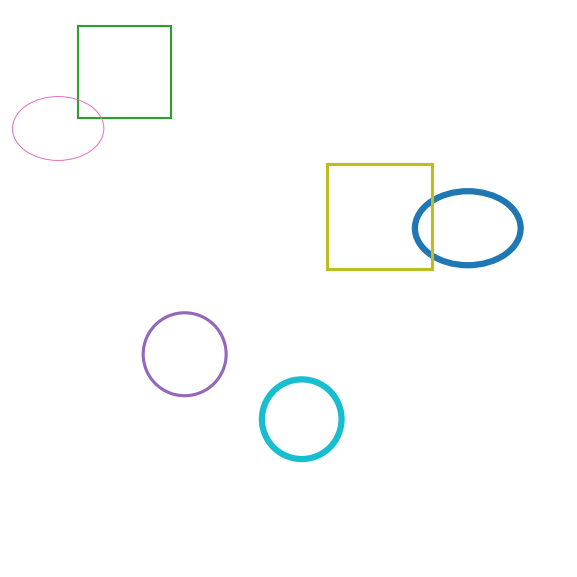[{"shape": "oval", "thickness": 3, "radius": 0.46, "center": [0.81, 0.604]}, {"shape": "square", "thickness": 1, "radius": 0.4, "center": [0.216, 0.874]}, {"shape": "circle", "thickness": 1.5, "radius": 0.36, "center": [0.32, 0.386]}, {"shape": "oval", "thickness": 0.5, "radius": 0.4, "center": [0.101, 0.777]}, {"shape": "square", "thickness": 1.5, "radius": 0.45, "center": [0.657, 0.624]}, {"shape": "circle", "thickness": 3, "radius": 0.34, "center": [0.522, 0.273]}]